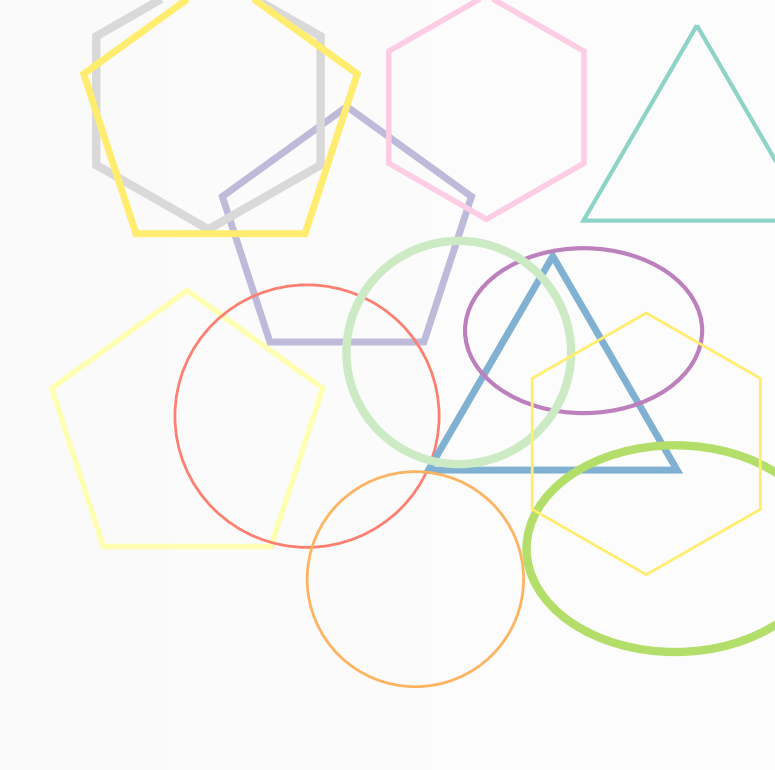[{"shape": "triangle", "thickness": 1.5, "radius": 0.85, "center": [0.899, 0.798]}, {"shape": "pentagon", "thickness": 2, "radius": 0.92, "center": [0.242, 0.439]}, {"shape": "pentagon", "thickness": 2.5, "radius": 0.84, "center": [0.448, 0.693]}, {"shape": "circle", "thickness": 1, "radius": 0.85, "center": [0.396, 0.46]}, {"shape": "triangle", "thickness": 2.5, "radius": 0.93, "center": [0.713, 0.482]}, {"shape": "circle", "thickness": 1, "radius": 0.7, "center": [0.536, 0.248]}, {"shape": "oval", "thickness": 3, "radius": 0.96, "center": [0.871, 0.287]}, {"shape": "hexagon", "thickness": 2, "radius": 0.73, "center": [0.628, 0.861]}, {"shape": "hexagon", "thickness": 3, "radius": 0.84, "center": [0.269, 0.869]}, {"shape": "oval", "thickness": 1.5, "radius": 0.76, "center": [0.753, 0.571]}, {"shape": "circle", "thickness": 3, "radius": 0.72, "center": [0.592, 0.542]}, {"shape": "pentagon", "thickness": 2.5, "radius": 0.93, "center": [0.285, 0.847]}, {"shape": "hexagon", "thickness": 1, "radius": 0.85, "center": [0.834, 0.424]}]